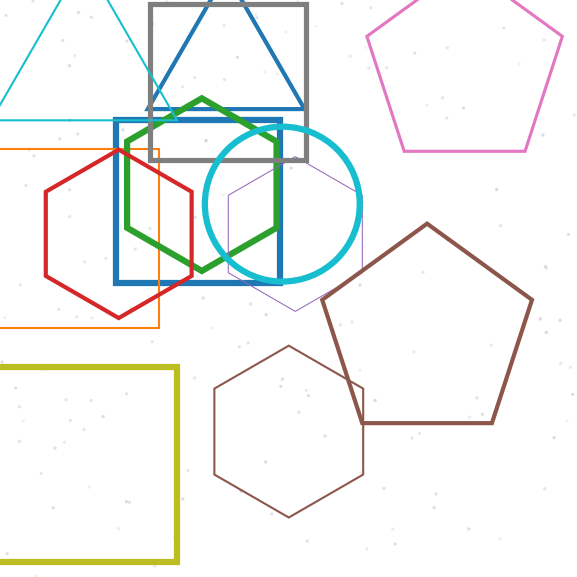[{"shape": "triangle", "thickness": 2, "radius": 0.78, "center": [0.392, 0.889]}, {"shape": "square", "thickness": 3, "radius": 0.71, "center": [0.343, 0.651]}, {"shape": "square", "thickness": 1, "radius": 0.78, "center": [0.119, 0.586]}, {"shape": "hexagon", "thickness": 3, "radius": 0.75, "center": [0.349, 0.679]}, {"shape": "hexagon", "thickness": 2, "radius": 0.73, "center": [0.206, 0.594]}, {"shape": "hexagon", "thickness": 0.5, "radius": 0.67, "center": [0.511, 0.594]}, {"shape": "pentagon", "thickness": 2, "radius": 0.95, "center": [0.74, 0.421]}, {"shape": "hexagon", "thickness": 1, "radius": 0.74, "center": [0.5, 0.252]}, {"shape": "pentagon", "thickness": 1.5, "radius": 0.89, "center": [0.805, 0.881]}, {"shape": "square", "thickness": 2.5, "radius": 0.68, "center": [0.395, 0.857]}, {"shape": "square", "thickness": 3, "radius": 0.85, "center": [0.137, 0.195]}, {"shape": "triangle", "thickness": 1, "radius": 0.93, "center": [0.146, 0.884]}, {"shape": "circle", "thickness": 3, "radius": 0.67, "center": [0.489, 0.646]}]